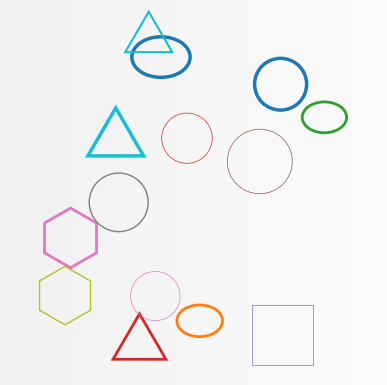[{"shape": "circle", "thickness": 2.5, "radius": 0.34, "center": [0.724, 0.781]}, {"shape": "oval", "thickness": 2.5, "radius": 0.38, "center": [0.415, 0.852]}, {"shape": "oval", "thickness": 2, "radius": 0.29, "center": [0.515, 0.167]}, {"shape": "oval", "thickness": 2, "radius": 0.29, "center": [0.837, 0.695]}, {"shape": "circle", "thickness": 0.5, "radius": 0.33, "center": [0.483, 0.641]}, {"shape": "triangle", "thickness": 2, "radius": 0.39, "center": [0.36, 0.106]}, {"shape": "square", "thickness": 0.5, "radius": 0.39, "center": [0.729, 0.13]}, {"shape": "circle", "thickness": 0.5, "radius": 0.42, "center": [0.67, 0.581]}, {"shape": "circle", "thickness": 0.5, "radius": 0.32, "center": [0.401, 0.231]}, {"shape": "hexagon", "thickness": 2, "radius": 0.39, "center": [0.182, 0.382]}, {"shape": "circle", "thickness": 1, "radius": 0.38, "center": [0.306, 0.474]}, {"shape": "hexagon", "thickness": 1, "radius": 0.38, "center": [0.168, 0.232]}, {"shape": "triangle", "thickness": 2.5, "radius": 0.42, "center": [0.299, 0.637]}, {"shape": "triangle", "thickness": 1.5, "radius": 0.35, "center": [0.384, 0.9]}]